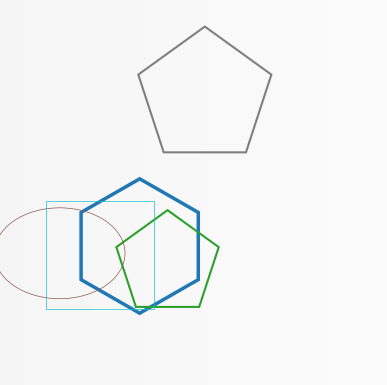[{"shape": "hexagon", "thickness": 2.5, "radius": 0.87, "center": [0.36, 0.361]}, {"shape": "pentagon", "thickness": 1.5, "radius": 0.69, "center": [0.432, 0.315]}, {"shape": "oval", "thickness": 0.5, "radius": 0.84, "center": [0.154, 0.342]}, {"shape": "pentagon", "thickness": 1.5, "radius": 0.9, "center": [0.529, 0.75]}, {"shape": "square", "thickness": 0.5, "radius": 0.7, "center": [0.259, 0.337]}]